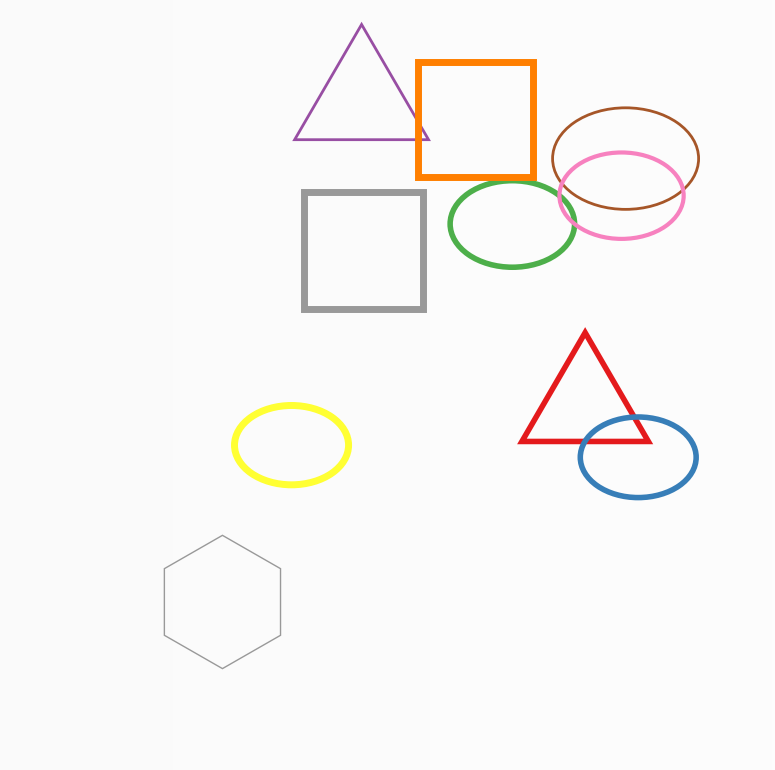[{"shape": "triangle", "thickness": 2, "radius": 0.47, "center": [0.755, 0.474]}, {"shape": "oval", "thickness": 2, "radius": 0.37, "center": [0.824, 0.406]}, {"shape": "oval", "thickness": 2, "radius": 0.4, "center": [0.661, 0.709]}, {"shape": "triangle", "thickness": 1, "radius": 0.5, "center": [0.467, 0.868]}, {"shape": "square", "thickness": 2.5, "radius": 0.37, "center": [0.614, 0.845]}, {"shape": "oval", "thickness": 2.5, "radius": 0.37, "center": [0.376, 0.422]}, {"shape": "oval", "thickness": 1, "radius": 0.47, "center": [0.807, 0.794]}, {"shape": "oval", "thickness": 1.5, "radius": 0.4, "center": [0.802, 0.746]}, {"shape": "square", "thickness": 2.5, "radius": 0.38, "center": [0.469, 0.675]}, {"shape": "hexagon", "thickness": 0.5, "radius": 0.43, "center": [0.287, 0.218]}]